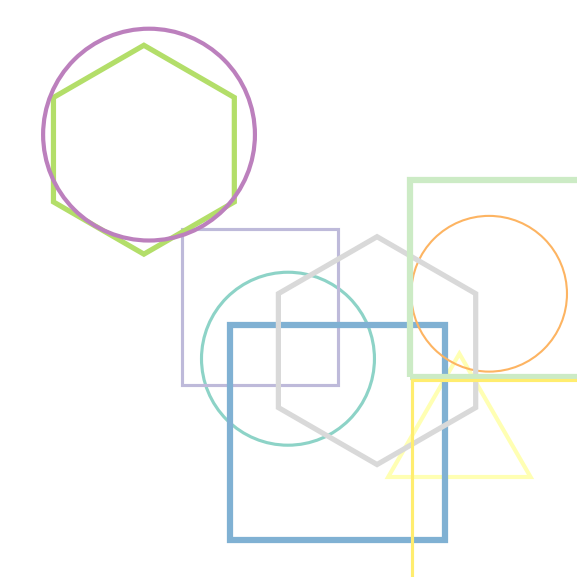[{"shape": "circle", "thickness": 1.5, "radius": 0.75, "center": [0.499, 0.378]}, {"shape": "triangle", "thickness": 2, "radius": 0.71, "center": [0.795, 0.244]}, {"shape": "square", "thickness": 1.5, "radius": 0.68, "center": [0.45, 0.468]}, {"shape": "square", "thickness": 3, "radius": 0.93, "center": [0.584, 0.25]}, {"shape": "circle", "thickness": 1, "radius": 0.67, "center": [0.847, 0.49]}, {"shape": "hexagon", "thickness": 2.5, "radius": 0.9, "center": [0.249, 0.74]}, {"shape": "hexagon", "thickness": 2.5, "radius": 0.99, "center": [0.653, 0.392]}, {"shape": "circle", "thickness": 2, "radius": 0.92, "center": [0.258, 0.766]}, {"shape": "square", "thickness": 3, "radius": 0.85, "center": [0.88, 0.517]}, {"shape": "square", "thickness": 1.5, "radius": 0.92, "center": [0.898, 0.156]}]